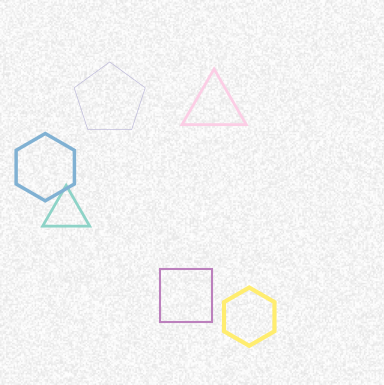[{"shape": "triangle", "thickness": 2, "radius": 0.35, "center": [0.172, 0.448]}, {"shape": "pentagon", "thickness": 0.5, "radius": 0.49, "center": [0.285, 0.742]}, {"shape": "hexagon", "thickness": 2.5, "radius": 0.44, "center": [0.118, 0.566]}, {"shape": "triangle", "thickness": 2, "radius": 0.48, "center": [0.556, 0.724]}, {"shape": "square", "thickness": 1.5, "radius": 0.34, "center": [0.483, 0.233]}, {"shape": "hexagon", "thickness": 3, "radius": 0.38, "center": [0.647, 0.177]}]